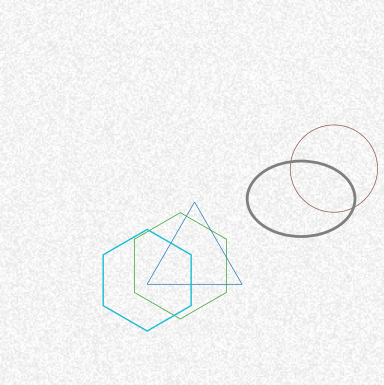[{"shape": "triangle", "thickness": 0.5, "radius": 0.71, "center": [0.505, 0.333]}, {"shape": "hexagon", "thickness": 0.5, "radius": 0.69, "center": [0.468, 0.31]}, {"shape": "circle", "thickness": 0.5, "radius": 0.57, "center": [0.867, 0.562]}, {"shape": "oval", "thickness": 2, "radius": 0.7, "center": [0.782, 0.484]}, {"shape": "hexagon", "thickness": 1, "radius": 0.66, "center": [0.382, 0.272]}]